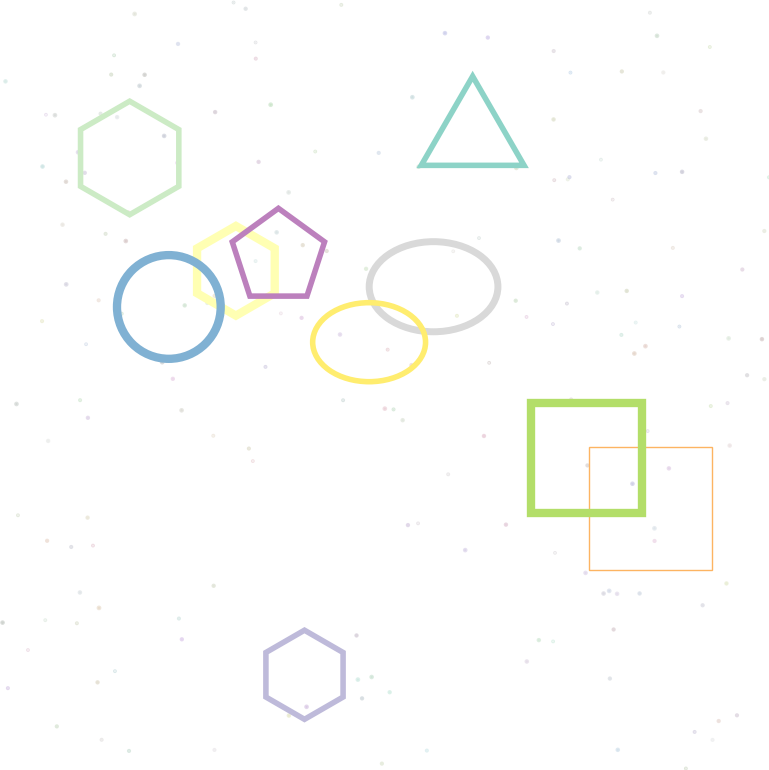[{"shape": "triangle", "thickness": 2, "radius": 0.39, "center": [0.614, 0.824]}, {"shape": "hexagon", "thickness": 3, "radius": 0.29, "center": [0.306, 0.648]}, {"shape": "hexagon", "thickness": 2, "radius": 0.29, "center": [0.395, 0.124]}, {"shape": "circle", "thickness": 3, "radius": 0.34, "center": [0.219, 0.601]}, {"shape": "square", "thickness": 0.5, "radius": 0.4, "center": [0.845, 0.339]}, {"shape": "square", "thickness": 3, "radius": 0.36, "center": [0.762, 0.405]}, {"shape": "oval", "thickness": 2.5, "radius": 0.42, "center": [0.563, 0.628]}, {"shape": "pentagon", "thickness": 2, "radius": 0.32, "center": [0.362, 0.666]}, {"shape": "hexagon", "thickness": 2, "radius": 0.37, "center": [0.168, 0.795]}, {"shape": "oval", "thickness": 2, "radius": 0.37, "center": [0.479, 0.556]}]